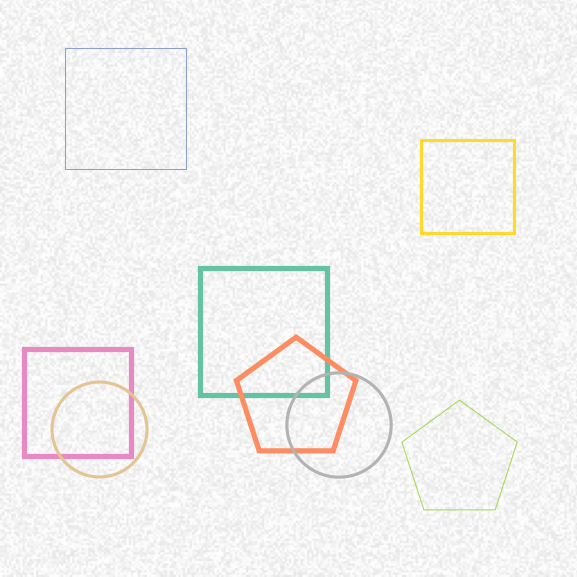[{"shape": "square", "thickness": 2.5, "radius": 0.55, "center": [0.456, 0.426]}, {"shape": "pentagon", "thickness": 2.5, "radius": 0.54, "center": [0.513, 0.306]}, {"shape": "square", "thickness": 0.5, "radius": 0.52, "center": [0.217, 0.812]}, {"shape": "square", "thickness": 2.5, "radius": 0.46, "center": [0.135, 0.303]}, {"shape": "pentagon", "thickness": 0.5, "radius": 0.53, "center": [0.796, 0.201]}, {"shape": "square", "thickness": 1.5, "radius": 0.4, "center": [0.81, 0.677]}, {"shape": "circle", "thickness": 1.5, "radius": 0.41, "center": [0.172, 0.255]}, {"shape": "circle", "thickness": 1.5, "radius": 0.45, "center": [0.587, 0.263]}]